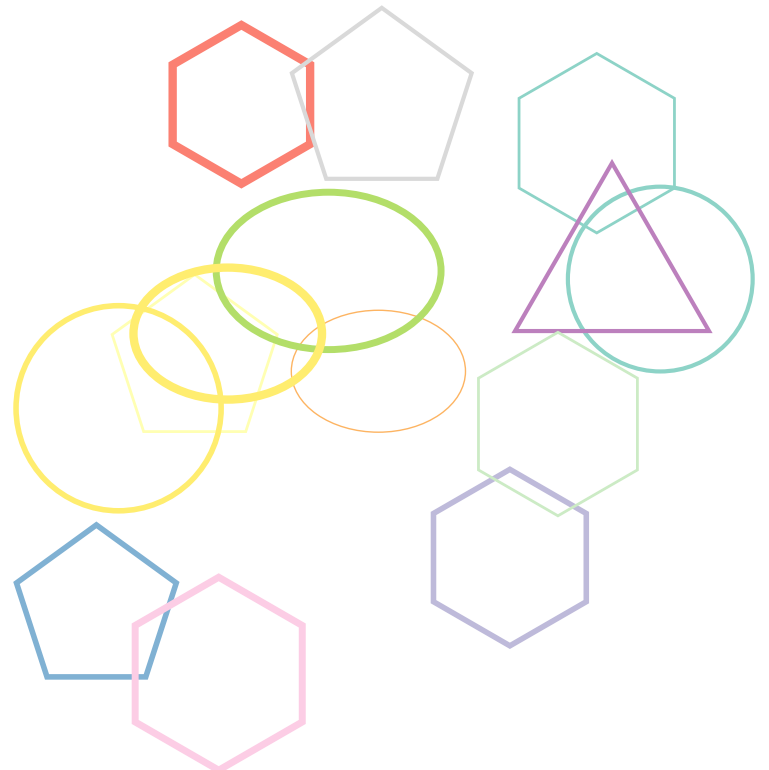[{"shape": "hexagon", "thickness": 1, "radius": 0.58, "center": [0.775, 0.814]}, {"shape": "circle", "thickness": 1.5, "radius": 0.6, "center": [0.857, 0.638]}, {"shape": "pentagon", "thickness": 1, "radius": 0.56, "center": [0.253, 0.531]}, {"shape": "hexagon", "thickness": 2, "radius": 0.57, "center": [0.662, 0.276]}, {"shape": "hexagon", "thickness": 3, "radius": 0.52, "center": [0.313, 0.864]}, {"shape": "pentagon", "thickness": 2, "radius": 0.55, "center": [0.125, 0.209]}, {"shape": "oval", "thickness": 0.5, "radius": 0.57, "center": [0.491, 0.518]}, {"shape": "oval", "thickness": 2.5, "radius": 0.73, "center": [0.427, 0.648]}, {"shape": "hexagon", "thickness": 2.5, "radius": 0.63, "center": [0.284, 0.125]}, {"shape": "pentagon", "thickness": 1.5, "radius": 0.61, "center": [0.496, 0.867]}, {"shape": "triangle", "thickness": 1.5, "radius": 0.73, "center": [0.795, 0.643]}, {"shape": "hexagon", "thickness": 1, "radius": 0.6, "center": [0.725, 0.449]}, {"shape": "oval", "thickness": 3, "radius": 0.61, "center": [0.296, 0.567]}, {"shape": "circle", "thickness": 2, "radius": 0.67, "center": [0.154, 0.47]}]